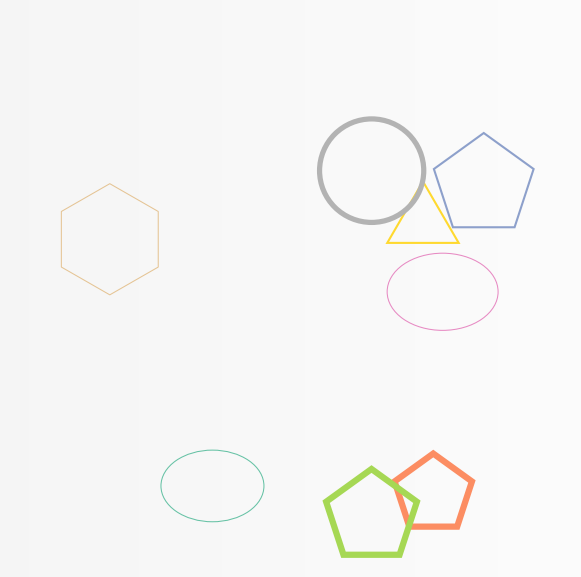[{"shape": "oval", "thickness": 0.5, "radius": 0.44, "center": [0.366, 0.158]}, {"shape": "pentagon", "thickness": 3, "radius": 0.35, "center": [0.745, 0.144]}, {"shape": "pentagon", "thickness": 1, "radius": 0.45, "center": [0.832, 0.679]}, {"shape": "oval", "thickness": 0.5, "radius": 0.48, "center": [0.762, 0.494]}, {"shape": "pentagon", "thickness": 3, "radius": 0.41, "center": [0.639, 0.105]}, {"shape": "triangle", "thickness": 1, "radius": 0.35, "center": [0.728, 0.614]}, {"shape": "hexagon", "thickness": 0.5, "radius": 0.48, "center": [0.189, 0.585]}, {"shape": "circle", "thickness": 2.5, "radius": 0.45, "center": [0.639, 0.704]}]